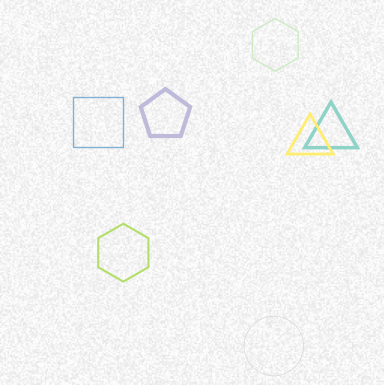[{"shape": "triangle", "thickness": 2.5, "radius": 0.4, "center": [0.86, 0.656]}, {"shape": "pentagon", "thickness": 3, "radius": 0.34, "center": [0.43, 0.701]}, {"shape": "square", "thickness": 1, "radius": 0.32, "center": [0.254, 0.682]}, {"shape": "hexagon", "thickness": 1.5, "radius": 0.38, "center": [0.32, 0.344]}, {"shape": "circle", "thickness": 0.5, "radius": 0.39, "center": [0.711, 0.101]}, {"shape": "hexagon", "thickness": 1, "radius": 0.34, "center": [0.715, 0.884]}, {"shape": "triangle", "thickness": 2, "radius": 0.35, "center": [0.805, 0.634]}]